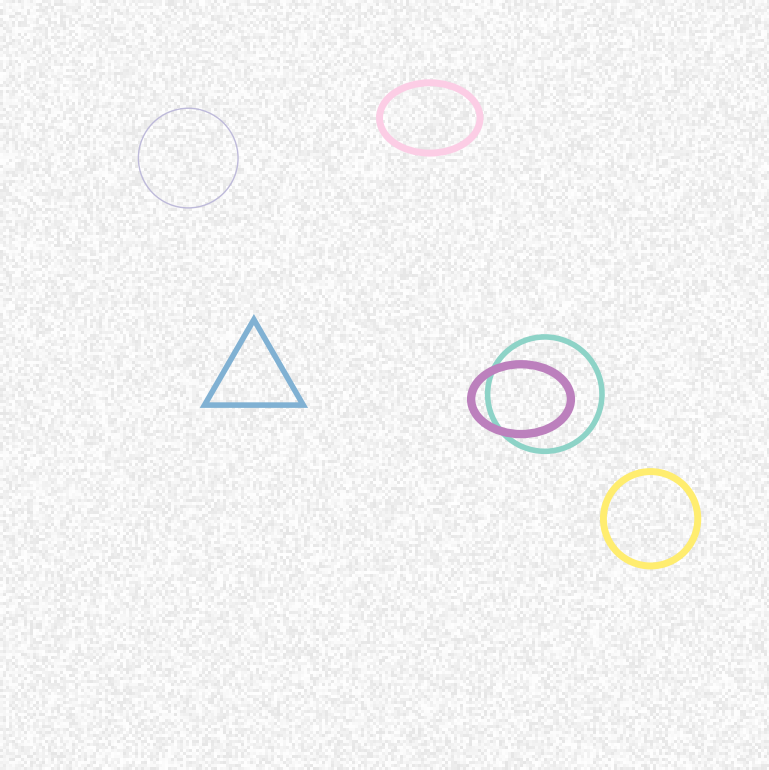[{"shape": "circle", "thickness": 2, "radius": 0.37, "center": [0.708, 0.488]}, {"shape": "circle", "thickness": 0.5, "radius": 0.32, "center": [0.244, 0.795]}, {"shape": "triangle", "thickness": 2, "radius": 0.37, "center": [0.33, 0.511]}, {"shape": "oval", "thickness": 2.5, "radius": 0.33, "center": [0.558, 0.847]}, {"shape": "oval", "thickness": 3, "radius": 0.32, "center": [0.677, 0.482]}, {"shape": "circle", "thickness": 2.5, "radius": 0.31, "center": [0.845, 0.326]}]